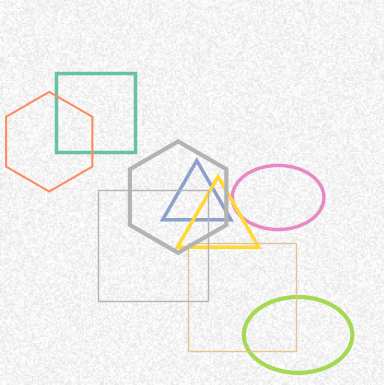[{"shape": "square", "thickness": 2.5, "radius": 0.51, "center": [0.249, 0.707]}, {"shape": "hexagon", "thickness": 1.5, "radius": 0.65, "center": [0.128, 0.632]}, {"shape": "triangle", "thickness": 2.5, "radius": 0.51, "center": [0.511, 0.48]}, {"shape": "oval", "thickness": 2.5, "radius": 0.6, "center": [0.722, 0.487]}, {"shape": "oval", "thickness": 3, "radius": 0.7, "center": [0.774, 0.13]}, {"shape": "triangle", "thickness": 2.5, "radius": 0.61, "center": [0.566, 0.419]}, {"shape": "square", "thickness": 1, "radius": 0.7, "center": [0.629, 0.229]}, {"shape": "hexagon", "thickness": 3, "radius": 0.72, "center": [0.463, 0.488]}, {"shape": "square", "thickness": 1, "radius": 0.72, "center": [0.398, 0.362]}]